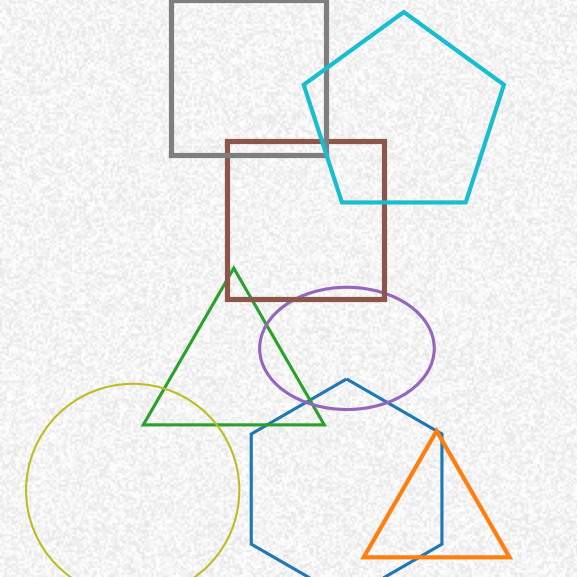[{"shape": "hexagon", "thickness": 1.5, "radius": 0.95, "center": [0.6, 0.152]}, {"shape": "triangle", "thickness": 2, "radius": 0.73, "center": [0.756, 0.107]}, {"shape": "triangle", "thickness": 1.5, "radius": 0.9, "center": [0.405, 0.354]}, {"shape": "oval", "thickness": 1.5, "radius": 0.76, "center": [0.601, 0.396]}, {"shape": "square", "thickness": 2.5, "radius": 0.68, "center": [0.529, 0.618]}, {"shape": "square", "thickness": 2.5, "radius": 0.67, "center": [0.431, 0.864]}, {"shape": "circle", "thickness": 1, "radius": 0.92, "center": [0.23, 0.15]}, {"shape": "pentagon", "thickness": 2, "radius": 0.91, "center": [0.699, 0.796]}]